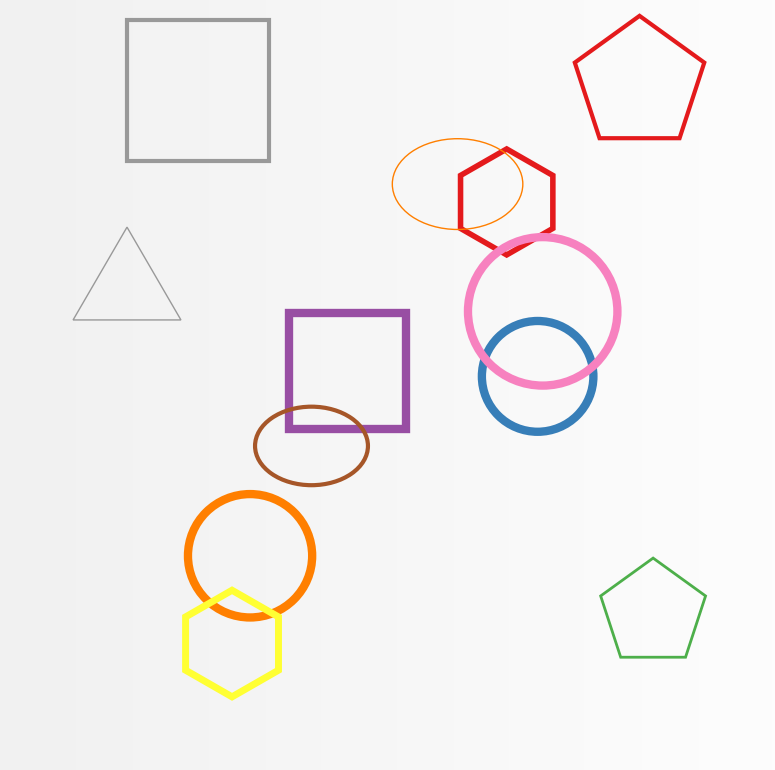[{"shape": "hexagon", "thickness": 2, "radius": 0.34, "center": [0.654, 0.738]}, {"shape": "pentagon", "thickness": 1.5, "radius": 0.44, "center": [0.825, 0.892]}, {"shape": "circle", "thickness": 3, "radius": 0.36, "center": [0.694, 0.511]}, {"shape": "pentagon", "thickness": 1, "radius": 0.36, "center": [0.843, 0.204]}, {"shape": "square", "thickness": 3, "radius": 0.38, "center": [0.448, 0.518]}, {"shape": "circle", "thickness": 3, "radius": 0.4, "center": [0.323, 0.278]}, {"shape": "oval", "thickness": 0.5, "radius": 0.42, "center": [0.59, 0.761]}, {"shape": "hexagon", "thickness": 2.5, "radius": 0.35, "center": [0.299, 0.164]}, {"shape": "oval", "thickness": 1.5, "radius": 0.36, "center": [0.402, 0.421]}, {"shape": "circle", "thickness": 3, "radius": 0.48, "center": [0.7, 0.596]}, {"shape": "triangle", "thickness": 0.5, "radius": 0.4, "center": [0.164, 0.625]}, {"shape": "square", "thickness": 1.5, "radius": 0.46, "center": [0.255, 0.883]}]